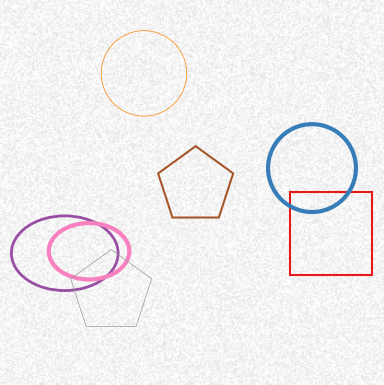[{"shape": "square", "thickness": 1.5, "radius": 0.53, "center": [0.859, 0.393]}, {"shape": "circle", "thickness": 3, "radius": 0.57, "center": [0.81, 0.563]}, {"shape": "oval", "thickness": 2, "radius": 0.69, "center": [0.168, 0.342]}, {"shape": "circle", "thickness": 0.5, "radius": 0.55, "center": [0.374, 0.809]}, {"shape": "pentagon", "thickness": 1.5, "radius": 0.51, "center": [0.508, 0.518]}, {"shape": "oval", "thickness": 3, "radius": 0.52, "center": [0.231, 0.347]}, {"shape": "pentagon", "thickness": 0.5, "radius": 0.55, "center": [0.289, 0.242]}]